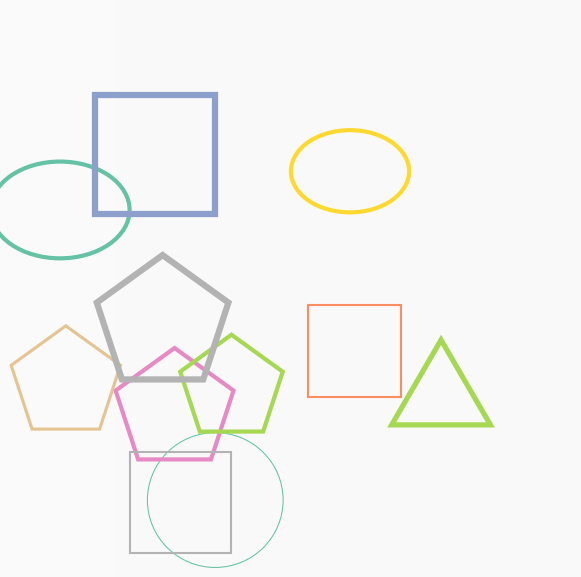[{"shape": "oval", "thickness": 2, "radius": 0.6, "center": [0.103, 0.636]}, {"shape": "circle", "thickness": 0.5, "radius": 0.58, "center": [0.37, 0.133]}, {"shape": "square", "thickness": 1, "radius": 0.4, "center": [0.61, 0.391]}, {"shape": "square", "thickness": 3, "radius": 0.52, "center": [0.267, 0.732]}, {"shape": "pentagon", "thickness": 2, "radius": 0.53, "center": [0.3, 0.29]}, {"shape": "triangle", "thickness": 2.5, "radius": 0.49, "center": [0.759, 0.312]}, {"shape": "pentagon", "thickness": 2, "radius": 0.46, "center": [0.398, 0.327]}, {"shape": "oval", "thickness": 2, "radius": 0.51, "center": [0.602, 0.703]}, {"shape": "pentagon", "thickness": 1.5, "radius": 0.49, "center": [0.113, 0.336]}, {"shape": "pentagon", "thickness": 3, "radius": 0.6, "center": [0.28, 0.438]}, {"shape": "square", "thickness": 1, "radius": 0.43, "center": [0.31, 0.129]}]